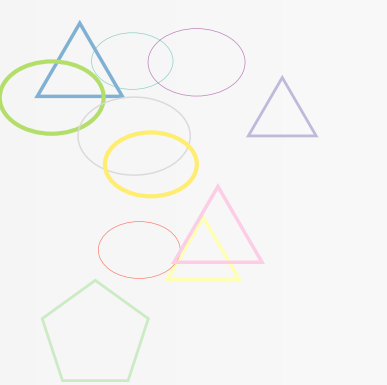[{"shape": "oval", "thickness": 0.5, "radius": 0.53, "center": [0.341, 0.841]}, {"shape": "triangle", "thickness": 2.5, "radius": 0.54, "center": [0.524, 0.328]}, {"shape": "triangle", "thickness": 2, "radius": 0.51, "center": [0.728, 0.697]}, {"shape": "oval", "thickness": 0.5, "radius": 0.53, "center": [0.359, 0.351]}, {"shape": "triangle", "thickness": 2.5, "radius": 0.63, "center": [0.206, 0.813]}, {"shape": "oval", "thickness": 3, "radius": 0.67, "center": [0.133, 0.747]}, {"shape": "triangle", "thickness": 2.5, "radius": 0.66, "center": [0.562, 0.384]}, {"shape": "oval", "thickness": 1, "radius": 0.72, "center": [0.346, 0.647]}, {"shape": "oval", "thickness": 0.5, "radius": 0.63, "center": [0.507, 0.838]}, {"shape": "pentagon", "thickness": 2, "radius": 0.72, "center": [0.246, 0.128]}, {"shape": "oval", "thickness": 3, "radius": 0.59, "center": [0.389, 0.573]}]